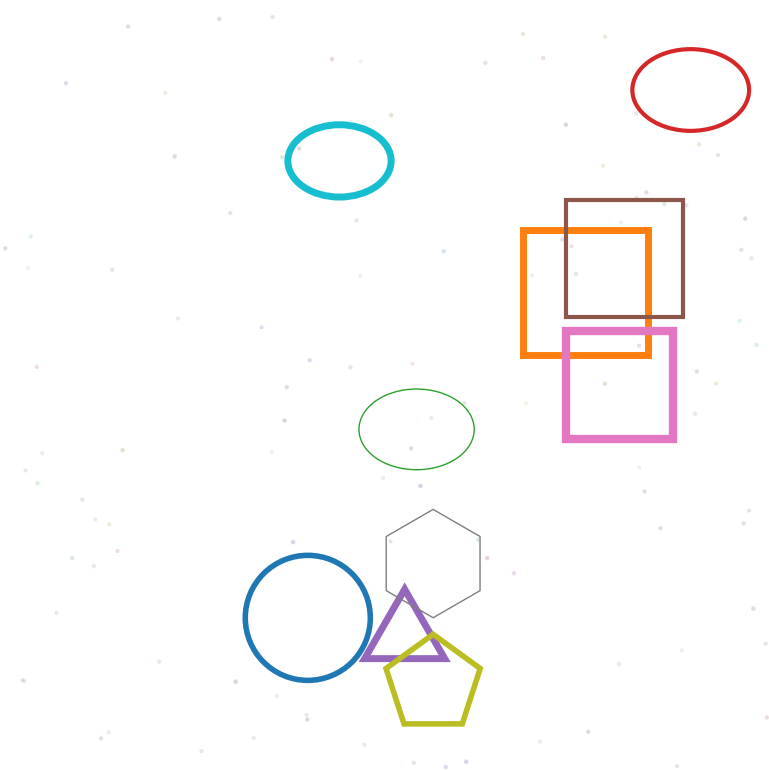[{"shape": "circle", "thickness": 2, "radius": 0.41, "center": [0.4, 0.198]}, {"shape": "square", "thickness": 2.5, "radius": 0.41, "center": [0.76, 0.62]}, {"shape": "oval", "thickness": 0.5, "radius": 0.37, "center": [0.541, 0.442]}, {"shape": "oval", "thickness": 1.5, "radius": 0.38, "center": [0.897, 0.883]}, {"shape": "triangle", "thickness": 2.5, "radius": 0.3, "center": [0.526, 0.175]}, {"shape": "square", "thickness": 1.5, "radius": 0.38, "center": [0.811, 0.665]}, {"shape": "square", "thickness": 3, "radius": 0.35, "center": [0.805, 0.5]}, {"shape": "hexagon", "thickness": 0.5, "radius": 0.35, "center": [0.563, 0.268]}, {"shape": "pentagon", "thickness": 2, "radius": 0.32, "center": [0.563, 0.112]}, {"shape": "oval", "thickness": 2.5, "radius": 0.34, "center": [0.441, 0.791]}]